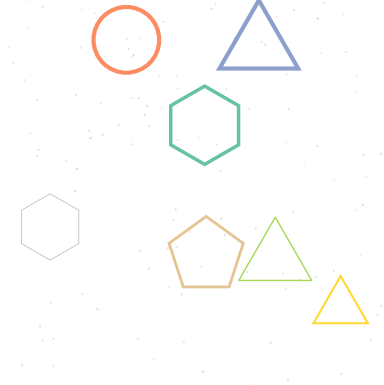[{"shape": "hexagon", "thickness": 2.5, "radius": 0.51, "center": [0.532, 0.675]}, {"shape": "circle", "thickness": 3, "radius": 0.43, "center": [0.328, 0.896]}, {"shape": "triangle", "thickness": 3, "radius": 0.59, "center": [0.672, 0.881]}, {"shape": "triangle", "thickness": 1, "radius": 0.55, "center": [0.715, 0.326]}, {"shape": "triangle", "thickness": 1.5, "radius": 0.41, "center": [0.885, 0.201]}, {"shape": "pentagon", "thickness": 2, "radius": 0.51, "center": [0.536, 0.337]}, {"shape": "hexagon", "thickness": 0.5, "radius": 0.43, "center": [0.13, 0.411]}]